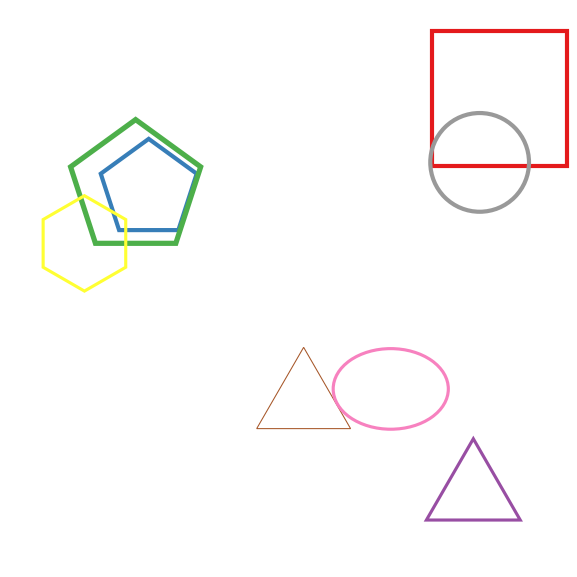[{"shape": "square", "thickness": 2, "radius": 0.58, "center": [0.865, 0.828]}, {"shape": "pentagon", "thickness": 2, "radius": 0.44, "center": [0.258, 0.671]}, {"shape": "pentagon", "thickness": 2.5, "radius": 0.59, "center": [0.235, 0.674]}, {"shape": "triangle", "thickness": 1.5, "radius": 0.47, "center": [0.82, 0.146]}, {"shape": "hexagon", "thickness": 1.5, "radius": 0.41, "center": [0.146, 0.578]}, {"shape": "triangle", "thickness": 0.5, "radius": 0.47, "center": [0.526, 0.304]}, {"shape": "oval", "thickness": 1.5, "radius": 0.5, "center": [0.677, 0.326]}, {"shape": "circle", "thickness": 2, "radius": 0.43, "center": [0.831, 0.718]}]